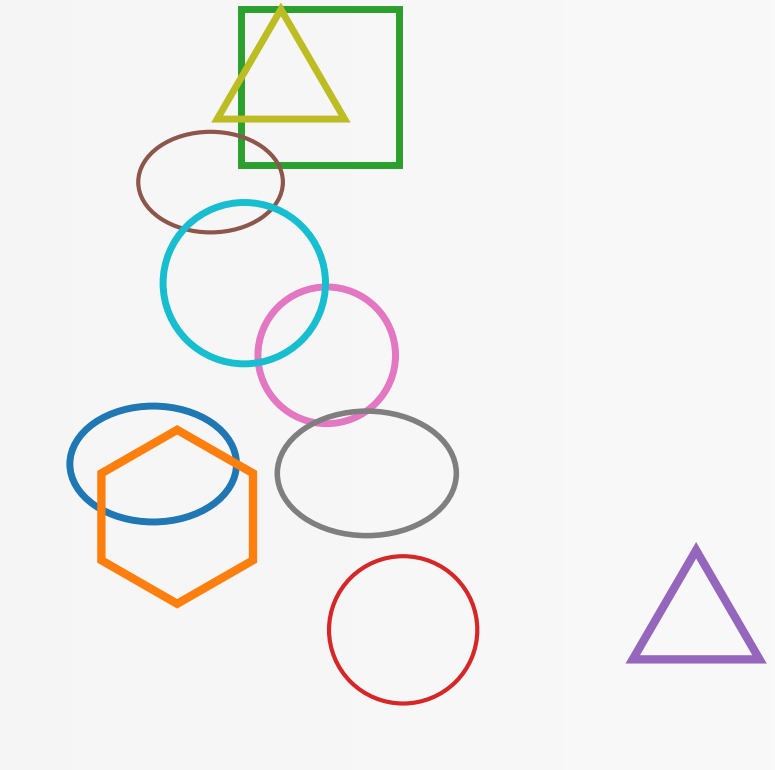[{"shape": "oval", "thickness": 2.5, "radius": 0.54, "center": [0.198, 0.397]}, {"shape": "hexagon", "thickness": 3, "radius": 0.56, "center": [0.229, 0.329]}, {"shape": "square", "thickness": 2.5, "radius": 0.51, "center": [0.413, 0.887]}, {"shape": "circle", "thickness": 1.5, "radius": 0.48, "center": [0.52, 0.182]}, {"shape": "triangle", "thickness": 3, "radius": 0.47, "center": [0.898, 0.191]}, {"shape": "oval", "thickness": 1.5, "radius": 0.47, "center": [0.272, 0.763]}, {"shape": "circle", "thickness": 2.5, "radius": 0.44, "center": [0.422, 0.539]}, {"shape": "oval", "thickness": 2, "radius": 0.58, "center": [0.473, 0.385]}, {"shape": "triangle", "thickness": 2.5, "radius": 0.47, "center": [0.362, 0.893]}, {"shape": "circle", "thickness": 2.5, "radius": 0.52, "center": [0.315, 0.632]}]